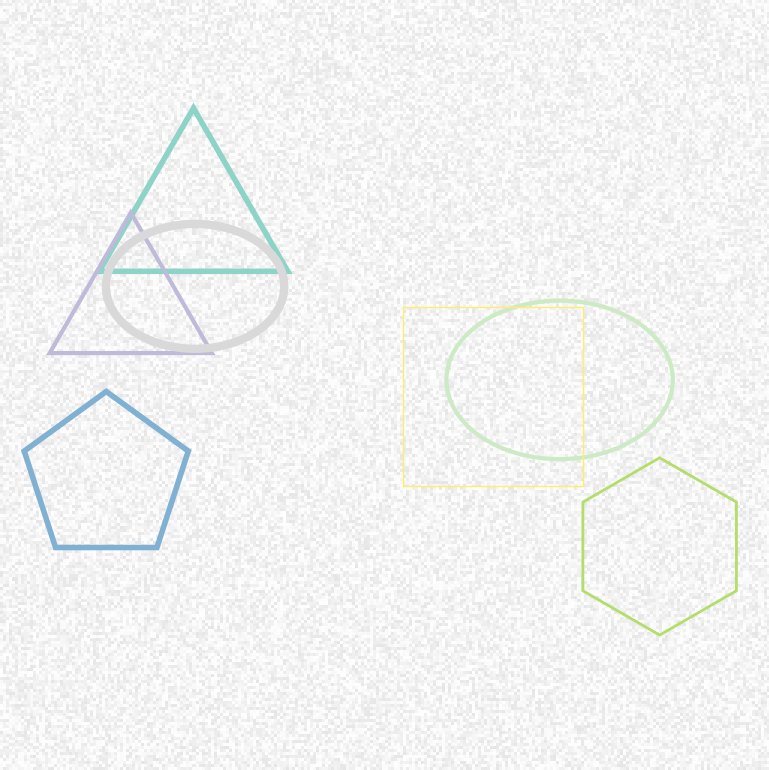[{"shape": "triangle", "thickness": 2, "radius": 0.71, "center": [0.251, 0.718]}, {"shape": "triangle", "thickness": 1.5, "radius": 0.61, "center": [0.17, 0.602]}, {"shape": "pentagon", "thickness": 2, "radius": 0.56, "center": [0.138, 0.38]}, {"shape": "hexagon", "thickness": 1, "radius": 0.58, "center": [0.857, 0.29]}, {"shape": "oval", "thickness": 3, "radius": 0.58, "center": [0.253, 0.628]}, {"shape": "oval", "thickness": 1.5, "radius": 0.74, "center": [0.727, 0.507]}, {"shape": "square", "thickness": 0.5, "radius": 0.58, "center": [0.64, 0.485]}]